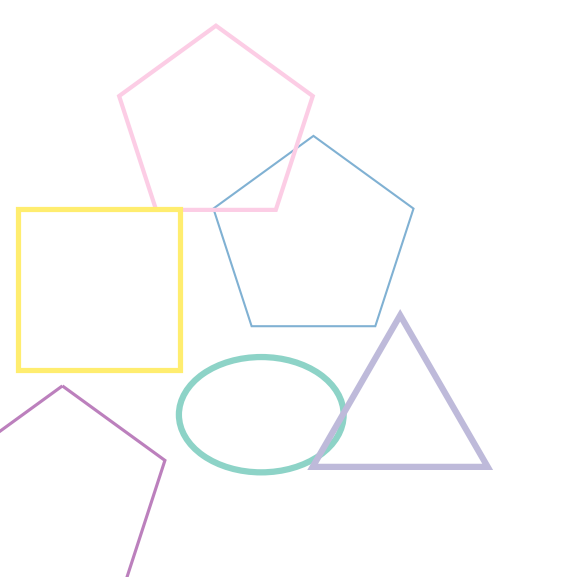[{"shape": "oval", "thickness": 3, "radius": 0.71, "center": [0.452, 0.281]}, {"shape": "triangle", "thickness": 3, "radius": 0.87, "center": [0.693, 0.278]}, {"shape": "pentagon", "thickness": 1, "radius": 0.91, "center": [0.543, 0.582]}, {"shape": "pentagon", "thickness": 2, "radius": 0.88, "center": [0.374, 0.778]}, {"shape": "pentagon", "thickness": 1.5, "radius": 0.93, "center": [0.108, 0.144]}, {"shape": "square", "thickness": 2.5, "radius": 0.7, "center": [0.172, 0.498]}]